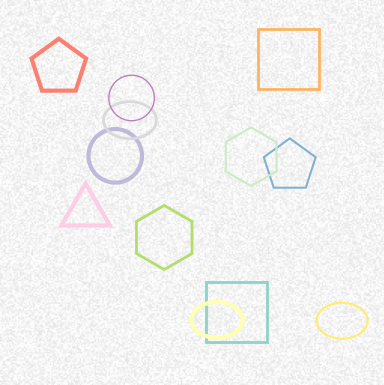[{"shape": "square", "thickness": 2, "radius": 0.39, "center": [0.615, 0.189]}, {"shape": "oval", "thickness": 3, "radius": 0.33, "center": [0.564, 0.169]}, {"shape": "circle", "thickness": 3, "radius": 0.35, "center": [0.299, 0.595]}, {"shape": "pentagon", "thickness": 3, "radius": 0.37, "center": [0.153, 0.825]}, {"shape": "pentagon", "thickness": 1.5, "radius": 0.35, "center": [0.753, 0.57]}, {"shape": "square", "thickness": 2, "radius": 0.39, "center": [0.749, 0.847]}, {"shape": "hexagon", "thickness": 2, "radius": 0.42, "center": [0.427, 0.383]}, {"shape": "triangle", "thickness": 3, "radius": 0.36, "center": [0.222, 0.451]}, {"shape": "oval", "thickness": 2, "radius": 0.34, "center": [0.338, 0.688]}, {"shape": "circle", "thickness": 1, "radius": 0.3, "center": [0.342, 0.746]}, {"shape": "hexagon", "thickness": 1.5, "radius": 0.38, "center": [0.652, 0.593]}, {"shape": "oval", "thickness": 1.5, "radius": 0.33, "center": [0.889, 0.167]}]